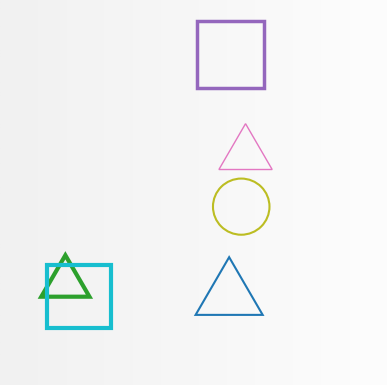[{"shape": "triangle", "thickness": 1.5, "radius": 0.5, "center": [0.591, 0.232]}, {"shape": "triangle", "thickness": 3, "radius": 0.36, "center": [0.169, 0.265]}, {"shape": "square", "thickness": 2.5, "radius": 0.43, "center": [0.595, 0.857]}, {"shape": "triangle", "thickness": 1, "radius": 0.4, "center": [0.634, 0.599]}, {"shape": "circle", "thickness": 1.5, "radius": 0.36, "center": [0.623, 0.463]}, {"shape": "square", "thickness": 3, "radius": 0.41, "center": [0.204, 0.23]}]